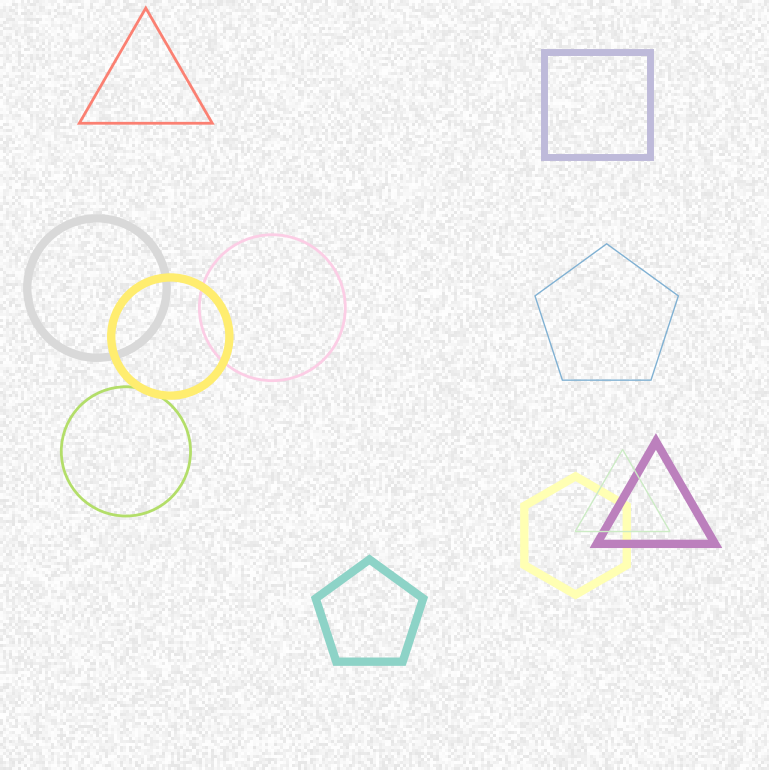[{"shape": "pentagon", "thickness": 3, "radius": 0.37, "center": [0.48, 0.2]}, {"shape": "hexagon", "thickness": 3, "radius": 0.38, "center": [0.747, 0.305]}, {"shape": "square", "thickness": 2.5, "radius": 0.34, "center": [0.775, 0.864]}, {"shape": "triangle", "thickness": 1, "radius": 0.5, "center": [0.189, 0.89]}, {"shape": "pentagon", "thickness": 0.5, "radius": 0.49, "center": [0.788, 0.585]}, {"shape": "circle", "thickness": 1, "radius": 0.42, "center": [0.164, 0.414]}, {"shape": "circle", "thickness": 1, "radius": 0.47, "center": [0.354, 0.6]}, {"shape": "circle", "thickness": 3, "radius": 0.45, "center": [0.126, 0.626]}, {"shape": "triangle", "thickness": 3, "radius": 0.44, "center": [0.852, 0.338]}, {"shape": "triangle", "thickness": 0.5, "radius": 0.36, "center": [0.809, 0.345]}, {"shape": "circle", "thickness": 3, "radius": 0.38, "center": [0.221, 0.563]}]